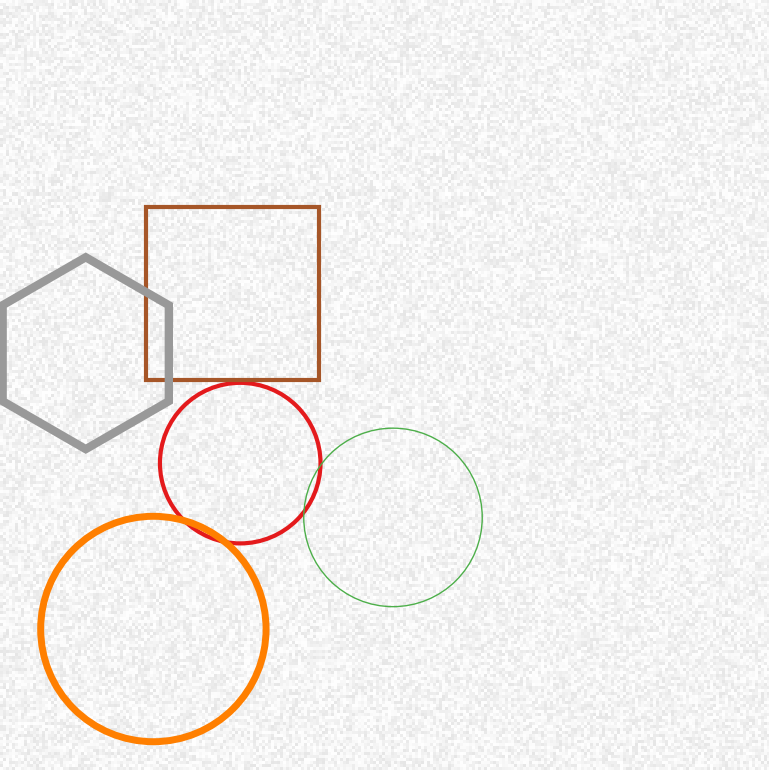[{"shape": "circle", "thickness": 1.5, "radius": 0.52, "center": [0.312, 0.399]}, {"shape": "circle", "thickness": 0.5, "radius": 0.58, "center": [0.51, 0.328]}, {"shape": "circle", "thickness": 2.5, "radius": 0.73, "center": [0.199, 0.183]}, {"shape": "square", "thickness": 1.5, "radius": 0.56, "center": [0.302, 0.619]}, {"shape": "hexagon", "thickness": 3, "radius": 0.62, "center": [0.111, 0.541]}]